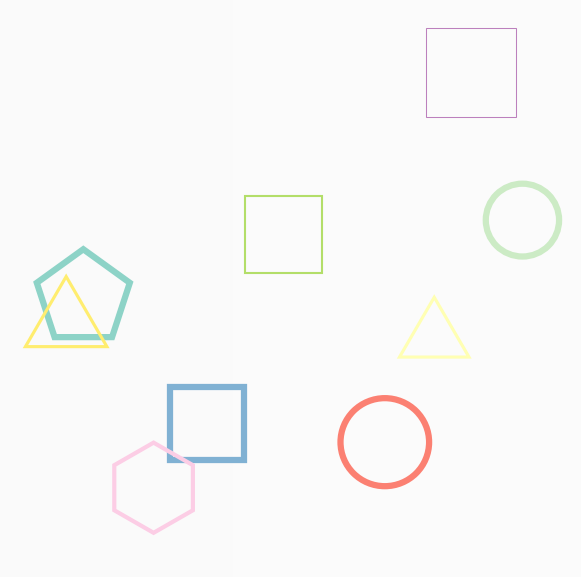[{"shape": "pentagon", "thickness": 3, "radius": 0.42, "center": [0.143, 0.483]}, {"shape": "triangle", "thickness": 1.5, "radius": 0.35, "center": [0.747, 0.415]}, {"shape": "circle", "thickness": 3, "radius": 0.38, "center": [0.662, 0.233]}, {"shape": "square", "thickness": 3, "radius": 0.32, "center": [0.356, 0.266]}, {"shape": "square", "thickness": 1, "radius": 0.33, "center": [0.488, 0.593]}, {"shape": "hexagon", "thickness": 2, "radius": 0.39, "center": [0.264, 0.155]}, {"shape": "square", "thickness": 0.5, "radius": 0.39, "center": [0.81, 0.874]}, {"shape": "circle", "thickness": 3, "radius": 0.32, "center": [0.899, 0.618]}, {"shape": "triangle", "thickness": 1.5, "radius": 0.4, "center": [0.114, 0.439]}]